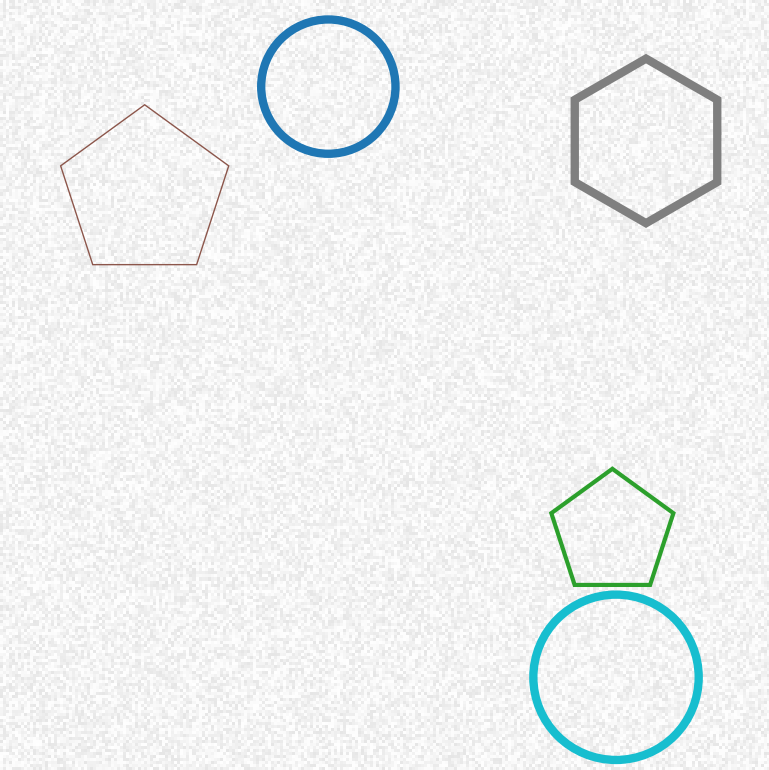[{"shape": "circle", "thickness": 3, "radius": 0.44, "center": [0.426, 0.888]}, {"shape": "pentagon", "thickness": 1.5, "radius": 0.42, "center": [0.795, 0.308]}, {"shape": "pentagon", "thickness": 0.5, "radius": 0.57, "center": [0.188, 0.749]}, {"shape": "hexagon", "thickness": 3, "radius": 0.53, "center": [0.839, 0.817]}, {"shape": "circle", "thickness": 3, "radius": 0.54, "center": [0.8, 0.12]}]